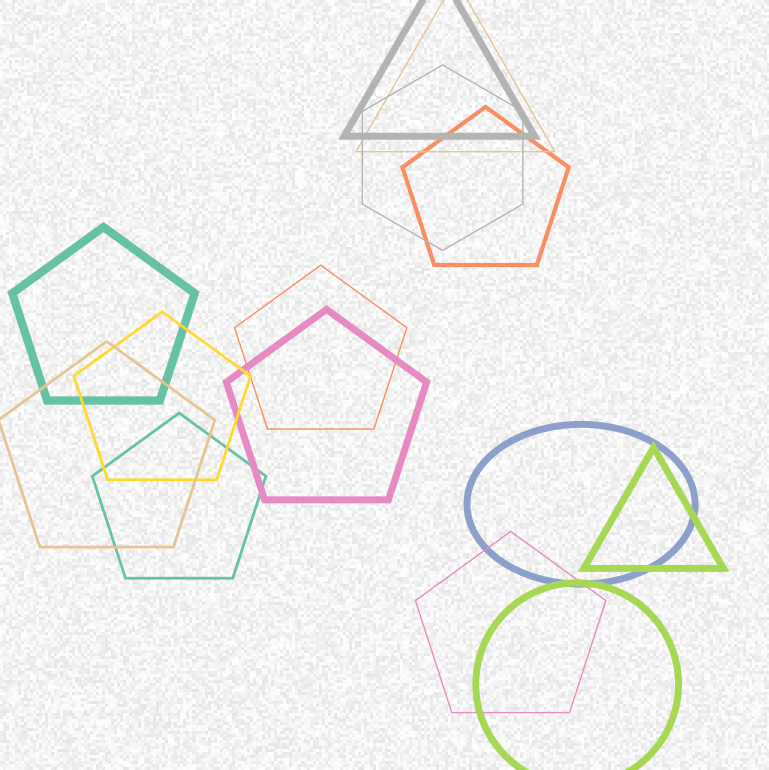[{"shape": "pentagon", "thickness": 1, "radius": 0.59, "center": [0.233, 0.345]}, {"shape": "pentagon", "thickness": 3, "radius": 0.62, "center": [0.134, 0.581]}, {"shape": "pentagon", "thickness": 0.5, "radius": 0.59, "center": [0.417, 0.538]}, {"shape": "pentagon", "thickness": 1.5, "radius": 0.57, "center": [0.631, 0.748]}, {"shape": "oval", "thickness": 2.5, "radius": 0.74, "center": [0.755, 0.345]}, {"shape": "pentagon", "thickness": 0.5, "radius": 0.65, "center": [0.663, 0.18]}, {"shape": "pentagon", "thickness": 2.5, "radius": 0.68, "center": [0.424, 0.461]}, {"shape": "circle", "thickness": 2.5, "radius": 0.66, "center": [0.75, 0.111]}, {"shape": "triangle", "thickness": 2.5, "radius": 0.52, "center": [0.849, 0.314]}, {"shape": "pentagon", "thickness": 1, "radius": 0.6, "center": [0.211, 0.474]}, {"shape": "pentagon", "thickness": 1, "radius": 0.74, "center": [0.139, 0.409]}, {"shape": "triangle", "thickness": 0.5, "radius": 0.75, "center": [0.591, 0.878]}, {"shape": "hexagon", "thickness": 0.5, "radius": 0.6, "center": [0.575, 0.795]}, {"shape": "triangle", "thickness": 2.5, "radius": 0.71, "center": [0.571, 0.895]}]